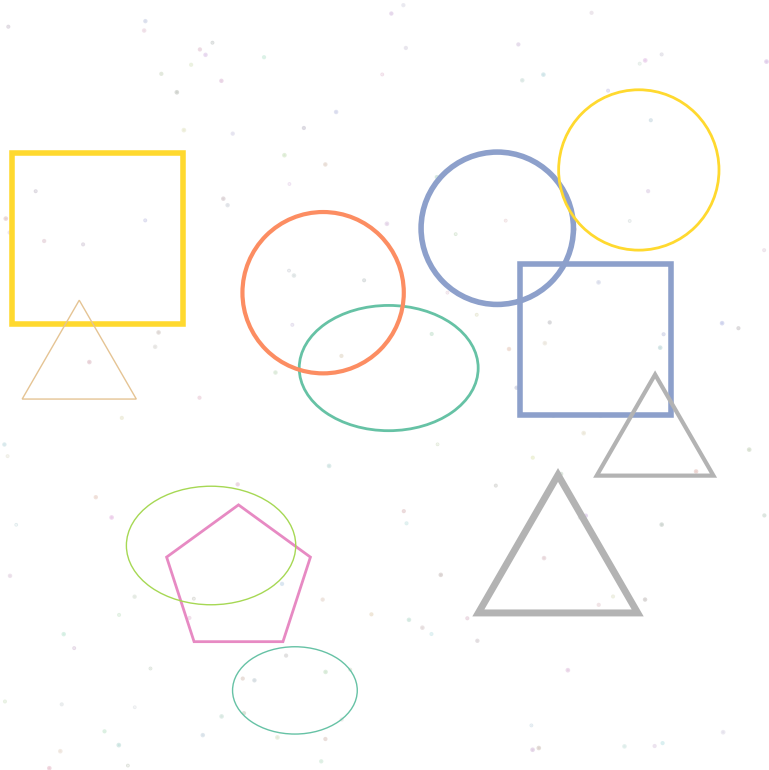[{"shape": "oval", "thickness": 1, "radius": 0.58, "center": [0.505, 0.522]}, {"shape": "oval", "thickness": 0.5, "radius": 0.4, "center": [0.383, 0.103]}, {"shape": "circle", "thickness": 1.5, "radius": 0.52, "center": [0.42, 0.62]}, {"shape": "circle", "thickness": 2, "radius": 0.49, "center": [0.646, 0.704]}, {"shape": "square", "thickness": 2, "radius": 0.49, "center": [0.773, 0.559]}, {"shape": "pentagon", "thickness": 1, "radius": 0.49, "center": [0.31, 0.246]}, {"shape": "oval", "thickness": 0.5, "radius": 0.55, "center": [0.274, 0.292]}, {"shape": "circle", "thickness": 1, "radius": 0.52, "center": [0.83, 0.779]}, {"shape": "square", "thickness": 2, "radius": 0.56, "center": [0.126, 0.69]}, {"shape": "triangle", "thickness": 0.5, "radius": 0.43, "center": [0.103, 0.525]}, {"shape": "triangle", "thickness": 2.5, "radius": 0.6, "center": [0.725, 0.264]}, {"shape": "triangle", "thickness": 1.5, "radius": 0.44, "center": [0.851, 0.426]}]